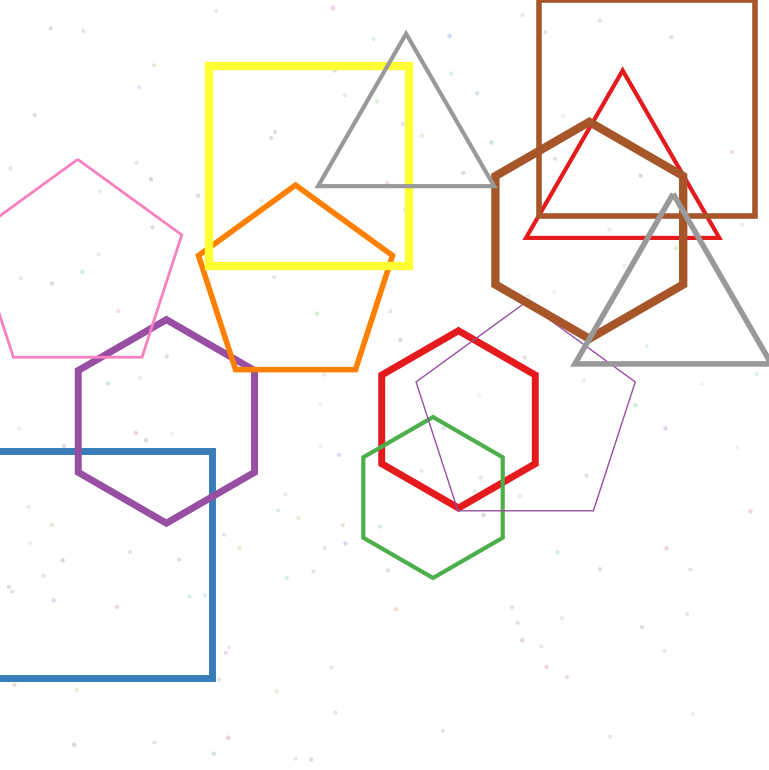[{"shape": "triangle", "thickness": 1.5, "radius": 0.72, "center": [0.809, 0.764]}, {"shape": "hexagon", "thickness": 2.5, "radius": 0.58, "center": [0.595, 0.455]}, {"shape": "square", "thickness": 2.5, "radius": 0.74, "center": [0.127, 0.267]}, {"shape": "hexagon", "thickness": 1.5, "radius": 0.52, "center": [0.562, 0.354]}, {"shape": "pentagon", "thickness": 0.5, "radius": 0.75, "center": [0.683, 0.458]}, {"shape": "hexagon", "thickness": 2.5, "radius": 0.66, "center": [0.216, 0.453]}, {"shape": "pentagon", "thickness": 2, "radius": 0.66, "center": [0.384, 0.627]}, {"shape": "square", "thickness": 3, "radius": 0.65, "center": [0.401, 0.785]}, {"shape": "hexagon", "thickness": 3, "radius": 0.7, "center": [0.765, 0.701]}, {"shape": "square", "thickness": 2, "radius": 0.7, "center": [0.841, 0.86]}, {"shape": "pentagon", "thickness": 1, "radius": 0.71, "center": [0.101, 0.651]}, {"shape": "triangle", "thickness": 1.5, "radius": 0.66, "center": [0.527, 0.824]}, {"shape": "triangle", "thickness": 2, "radius": 0.74, "center": [0.874, 0.601]}]